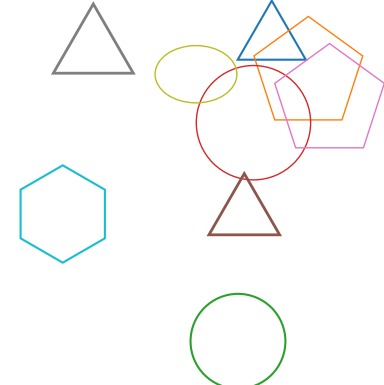[{"shape": "triangle", "thickness": 1.5, "radius": 0.51, "center": [0.706, 0.896]}, {"shape": "pentagon", "thickness": 1, "radius": 0.74, "center": [0.801, 0.809]}, {"shape": "circle", "thickness": 1.5, "radius": 0.62, "center": [0.618, 0.114]}, {"shape": "circle", "thickness": 1, "radius": 0.74, "center": [0.658, 0.681]}, {"shape": "triangle", "thickness": 2, "radius": 0.53, "center": [0.635, 0.443]}, {"shape": "pentagon", "thickness": 1, "radius": 0.75, "center": [0.856, 0.737]}, {"shape": "triangle", "thickness": 2, "radius": 0.6, "center": [0.242, 0.87]}, {"shape": "oval", "thickness": 1, "radius": 0.53, "center": [0.509, 0.807]}, {"shape": "hexagon", "thickness": 1.5, "radius": 0.63, "center": [0.163, 0.444]}]